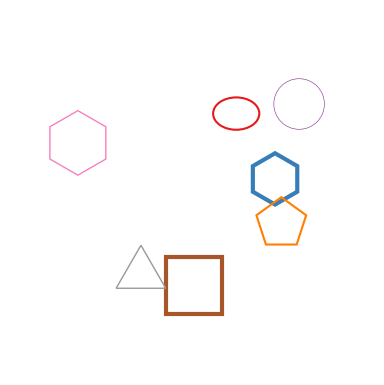[{"shape": "oval", "thickness": 1.5, "radius": 0.3, "center": [0.614, 0.705]}, {"shape": "hexagon", "thickness": 3, "radius": 0.33, "center": [0.714, 0.535]}, {"shape": "circle", "thickness": 0.5, "radius": 0.33, "center": [0.777, 0.73]}, {"shape": "pentagon", "thickness": 1.5, "radius": 0.34, "center": [0.731, 0.42]}, {"shape": "square", "thickness": 3, "radius": 0.37, "center": [0.504, 0.258]}, {"shape": "hexagon", "thickness": 1, "radius": 0.42, "center": [0.202, 0.629]}, {"shape": "triangle", "thickness": 1, "radius": 0.37, "center": [0.366, 0.288]}]